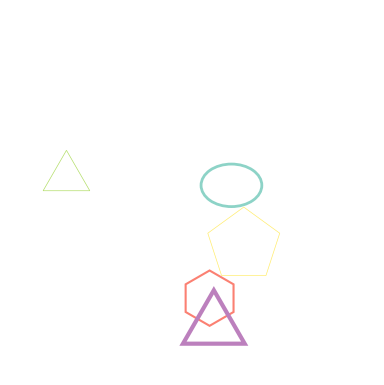[{"shape": "oval", "thickness": 2, "radius": 0.39, "center": [0.601, 0.519]}, {"shape": "hexagon", "thickness": 1.5, "radius": 0.36, "center": [0.544, 0.226]}, {"shape": "triangle", "thickness": 0.5, "radius": 0.35, "center": [0.173, 0.54]}, {"shape": "triangle", "thickness": 3, "radius": 0.46, "center": [0.555, 0.154]}, {"shape": "pentagon", "thickness": 0.5, "radius": 0.49, "center": [0.633, 0.364]}]